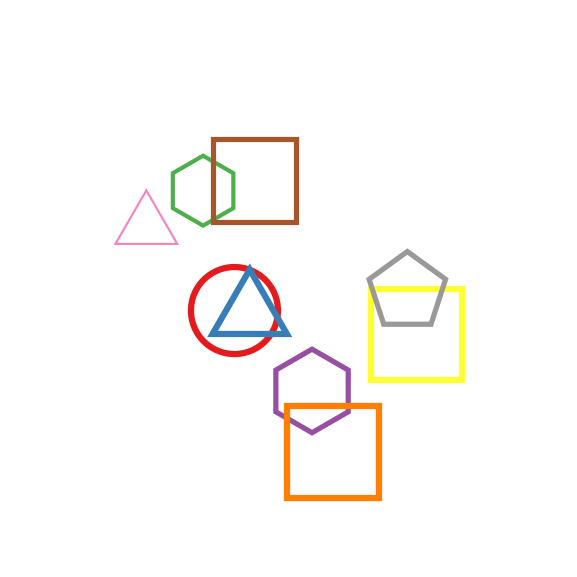[{"shape": "circle", "thickness": 3, "radius": 0.38, "center": [0.406, 0.461]}, {"shape": "triangle", "thickness": 3, "radius": 0.37, "center": [0.432, 0.458]}, {"shape": "hexagon", "thickness": 2, "radius": 0.3, "center": [0.352, 0.669]}, {"shape": "hexagon", "thickness": 2.5, "radius": 0.36, "center": [0.54, 0.322]}, {"shape": "square", "thickness": 3, "radius": 0.4, "center": [0.577, 0.216]}, {"shape": "square", "thickness": 3, "radius": 0.39, "center": [0.721, 0.419]}, {"shape": "square", "thickness": 2.5, "radius": 0.36, "center": [0.44, 0.686]}, {"shape": "triangle", "thickness": 1, "radius": 0.31, "center": [0.253, 0.608]}, {"shape": "pentagon", "thickness": 2.5, "radius": 0.35, "center": [0.705, 0.494]}]